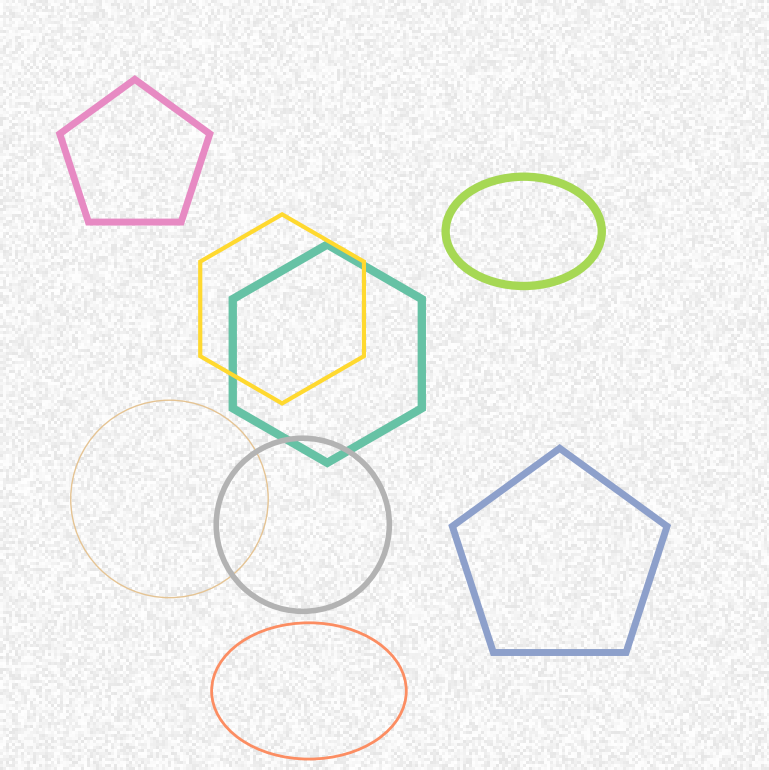[{"shape": "hexagon", "thickness": 3, "radius": 0.71, "center": [0.425, 0.541]}, {"shape": "oval", "thickness": 1, "radius": 0.63, "center": [0.401, 0.103]}, {"shape": "pentagon", "thickness": 2.5, "radius": 0.73, "center": [0.727, 0.271]}, {"shape": "pentagon", "thickness": 2.5, "radius": 0.51, "center": [0.175, 0.794]}, {"shape": "oval", "thickness": 3, "radius": 0.51, "center": [0.68, 0.7]}, {"shape": "hexagon", "thickness": 1.5, "radius": 0.61, "center": [0.366, 0.599]}, {"shape": "circle", "thickness": 0.5, "radius": 0.64, "center": [0.22, 0.352]}, {"shape": "circle", "thickness": 2, "radius": 0.56, "center": [0.393, 0.318]}]